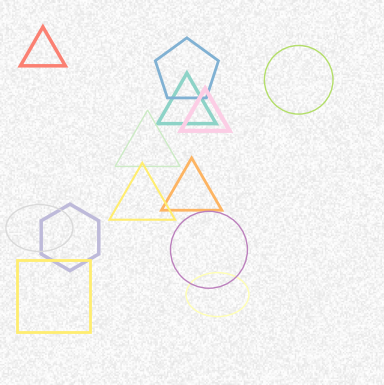[{"shape": "triangle", "thickness": 2.5, "radius": 0.44, "center": [0.485, 0.723]}, {"shape": "oval", "thickness": 1, "radius": 0.41, "center": [0.565, 0.235]}, {"shape": "hexagon", "thickness": 2.5, "radius": 0.43, "center": [0.182, 0.383]}, {"shape": "triangle", "thickness": 2.5, "radius": 0.34, "center": [0.111, 0.863]}, {"shape": "pentagon", "thickness": 2, "radius": 0.43, "center": [0.485, 0.815]}, {"shape": "triangle", "thickness": 2, "radius": 0.45, "center": [0.498, 0.499]}, {"shape": "circle", "thickness": 1, "radius": 0.45, "center": [0.776, 0.793]}, {"shape": "triangle", "thickness": 3, "radius": 0.37, "center": [0.533, 0.697]}, {"shape": "oval", "thickness": 1, "radius": 0.44, "center": [0.102, 0.408]}, {"shape": "circle", "thickness": 1, "radius": 0.5, "center": [0.543, 0.351]}, {"shape": "triangle", "thickness": 1, "radius": 0.49, "center": [0.383, 0.617]}, {"shape": "triangle", "thickness": 1.5, "radius": 0.49, "center": [0.37, 0.479]}, {"shape": "square", "thickness": 2, "radius": 0.47, "center": [0.139, 0.231]}]